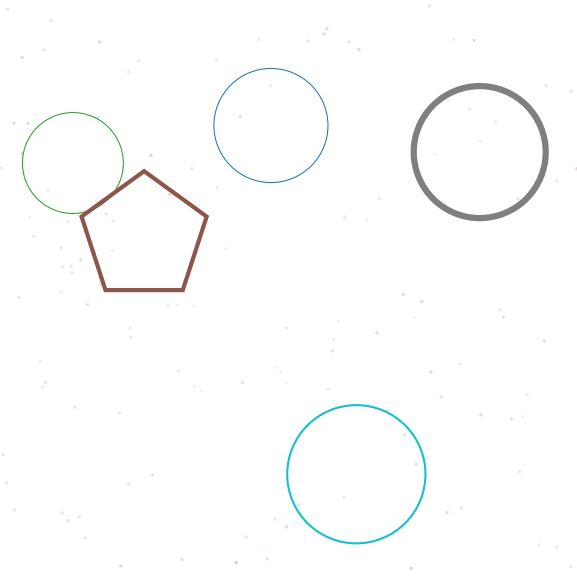[{"shape": "circle", "thickness": 0.5, "radius": 0.49, "center": [0.469, 0.782]}, {"shape": "circle", "thickness": 0.5, "radius": 0.44, "center": [0.126, 0.717]}, {"shape": "pentagon", "thickness": 2, "radius": 0.57, "center": [0.25, 0.589]}, {"shape": "circle", "thickness": 3, "radius": 0.57, "center": [0.831, 0.736]}, {"shape": "circle", "thickness": 1, "radius": 0.6, "center": [0.617, 0.178]}]